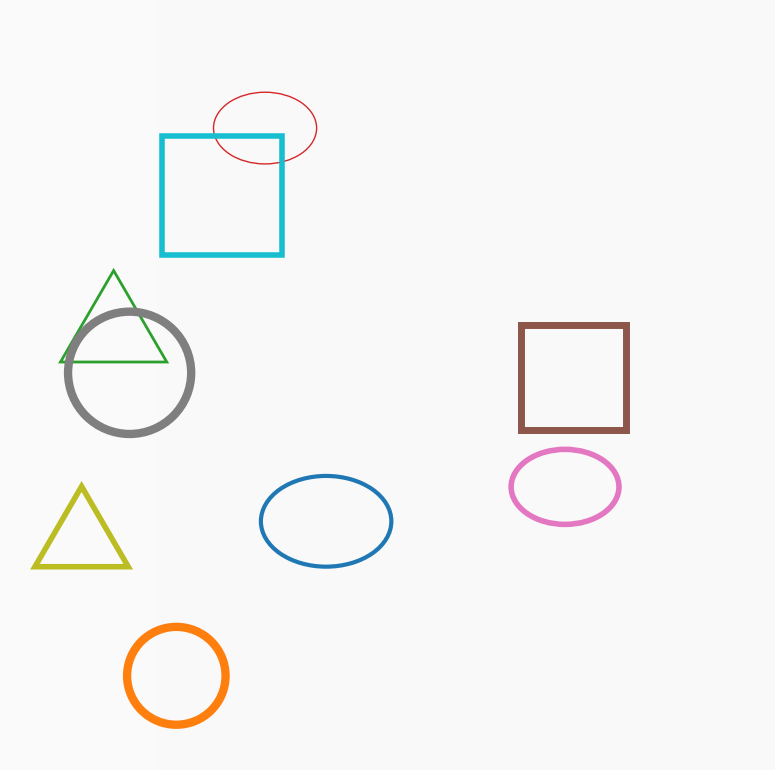[{"shape": "oval", "thickness": 1.5, "radius": 0.42, "center": [0.421, 0.323]}, {"shape": "circle", "thickness": 3, "radius": 0.32, "center": [0.228, 0.122]}, {"shape": "triangle", "thickness": 1, "radius": 0.4, "center": [0.147, 0.569]}, {"shape": "oval", "thickness": 0.5, "radius": 0.33, "center": [0.342, 0.834]}, {"shape": "square", "thickness": 2.5, "radius": 0.34, "center": [0.74, 0.509]}, {"shape": "oval", "thickness": 2, "radius": 0.35, "center": [0.729, 0.368]}, {"shape": "circle", "thickness": 3, "radius": 0.4, "center": [0.167, 0.516]}, {"shape": "triangle", "thickness": 2, "radius": 0.35, "center": [0.105, 0.299]}, {"shape": "square", "thickness": 2, "radius": 0.39, "center": [0.287, 0.747]}]